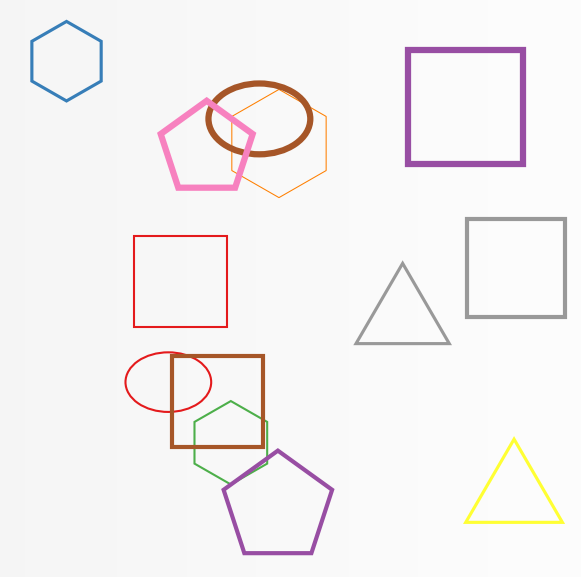[{"shape": "oval", "thickness": 1, "radius": 0.37, "center": [0.29, 0.337]}, {"shape": "square", "thickness": 1, "radius": 0.4, "center": [0.31, 0.512]}, {"shape": "hexagon", "thickness": 1.5, "radius": 0.34, "center": [0.114, 0.893]}, {"shape": "hexagon", "thickness": 1, "radius": 0.36, "center": [0.397, 0.232]}, {"shape": "pentagon", "thickness": 2, "radius": 0.49, "center": [0.478, 0.121]}, {"shape": "square", "thickness": 3, "radius": 0.49, "center": [0.801, 0.815]}, {"shape": "hexagon", "thickness": 0.5, "radius": 0.47, "center": [0.48, 0.751]}, {"shape": "triangle", "thickness": 1.5, "radius": 0.48, "center": [0.884, 0.143]}, {"shape": "oval", "thickness": 3, "radius": 0.44, "center": [0.446, 0.793]}, {"shape": "square", "thickness": 2, "radius": 0.39, "center": [0.374, 0.305]}, {"shape": "pentagon", "thickness": 3, "radius": 0.42, "center": [0.356, 0.741]}, {"shape": "square", "thickness": 2, "radius": 0.43, "center": [0.888, 0.535]}, {"shape": "triangle", "thickness": 1.5, "radius": 0.46, "center": [0.693, 0.45]}]